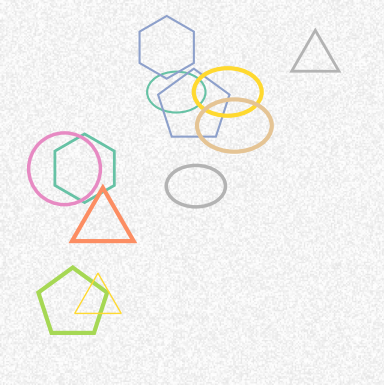[{"shape": "oval", "thickness": 1.5, "radius": 0.38, "center": [0.458, 0.761]}, {"shape": "hexagon", "thickness": 2, "radius": 0.45, "center": [0.22, 0.563]}, {"shape": "triangle", "thickness": 3, "radius": 0.46, "center": [0.267, 0.42]}, {"shape": "hexagon", "thickness": 1.5, "radius": 0.41, "center": [0.433, 0.877]}, {"shape": "pentagon", "thickness": 1.5, "radius": 0.49, "center": [0.503, 0.724]}, {"shape": "circle", "thickness": 2.5, "radius": 0.47, "center": [0.168, 0.562]}, {"shape": "pentagon", "thickness": 3, "radius": 0.47, "center": [0.189, 0.211]}, {"shape": "oval", "thickness": 3, "radius": 0.44, "center": [0.592, 0.761]}, {"shape": "triangle", "thickness": 1, "radius": 0.35, "center": [0.254, 0.221]}, {"shape": "oval", "thickness": 3, "radius": 0.49, "center": [0.609, 0.674]}, {"shape": "triangle", "thickness": 2, "radius": 0.35, "center": [0.819, 0.85]}, {"shape": "oval", "thickness": 2.5, "radius": 0.38, "center": [0.509, 0.517]}]